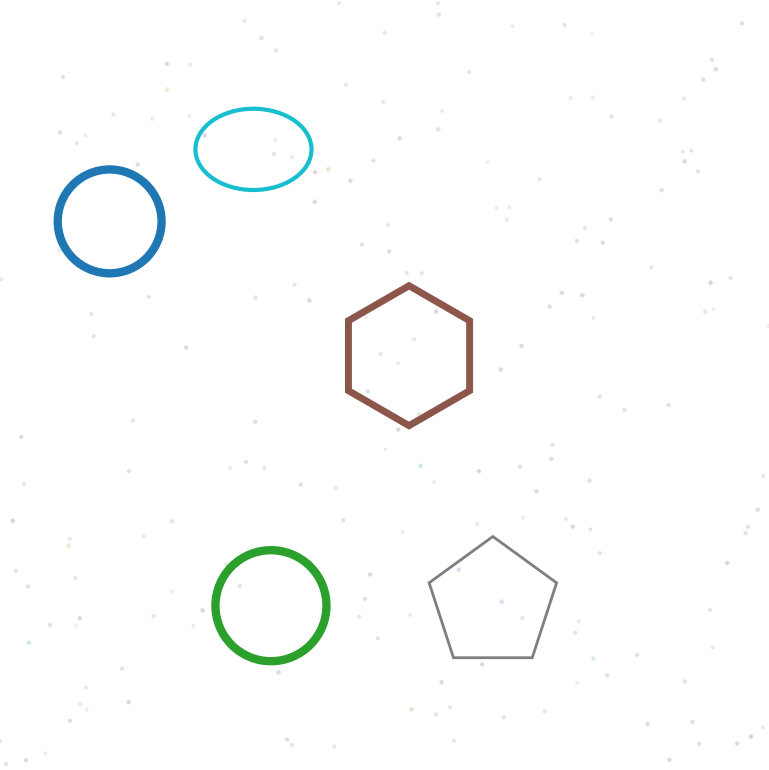[{"shape": "circle", "thickness": 3, "radius": 0.34, "center": [0.142, 0.712]}, {"shape": "circle", "thickness": 3, "radius": 0.36, "center": [0.352, 0.213]}, {"shape": "hexagon", "thickness": 2.5, "radius": 0.45, "center": [0.531, 0.538]}, {"shape": "pentagon", "thickness": 1, "radius": 0.44, "center": [0.64, 0.216]}, {"shape": "oval", "thickness": 1.5, "radius": 0.38, "center": [0.329, 0.806]}]